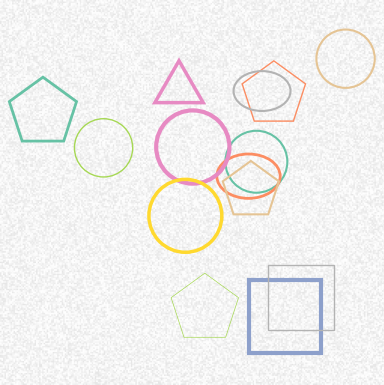[{"shape": "circle", "thickness": 1.5, "radius": 0.4, "center": [0.666, 0.58]}, {"shape": "pentagon", "thickness": 2, "radius": 0.46, "center": [0.112, 0.708]}, {"shape": "pentagon", "thickness": 1, "radius": 0.43, "center": [0.711, 0.755]}, {"shape": "oval", "thickness": 2, "radius": 0.41, "center": [0.645, 0.542]}, {"shape": "square", "thickness": 3, "radius": 0.47, "center": [0.74, 0.179]}, {"shape": "circle", "thickness": 3, "radius": 0.48, "center": [0.501, 0.618]}, {"shape": "triangle", "thickness": 2.5, "radius": 0.36, "center": [0.465, 0.77]}, {"shape": "pentagon", "thickness": 0.5, "radius": 0.46, "center": [0.532, 0.198]}, {"shape": "circle", "thickness": 1, "radius": 0.38, "center": [0.269, 0.616]}, {"shape": "circle", "thickness": 2.5, "radius": 0.47, "center": [0.481, 0.439]}, {"shape": "circle", "thickness": 1.5, "radius": 0.38, "center": [0.898, 0.848]}, {"shape": "pentagon", "thickness": 1.5, "radius": 0.38, "center": [0.652, 0.505]}, {"shape": "square", "thickness": 1, "radius": 0.43, "center": [0.781, 0.227]}, {"shape": "oval", "thickness": 1.5, "radius": 0.37, "center": [0.681, 0.764]}]